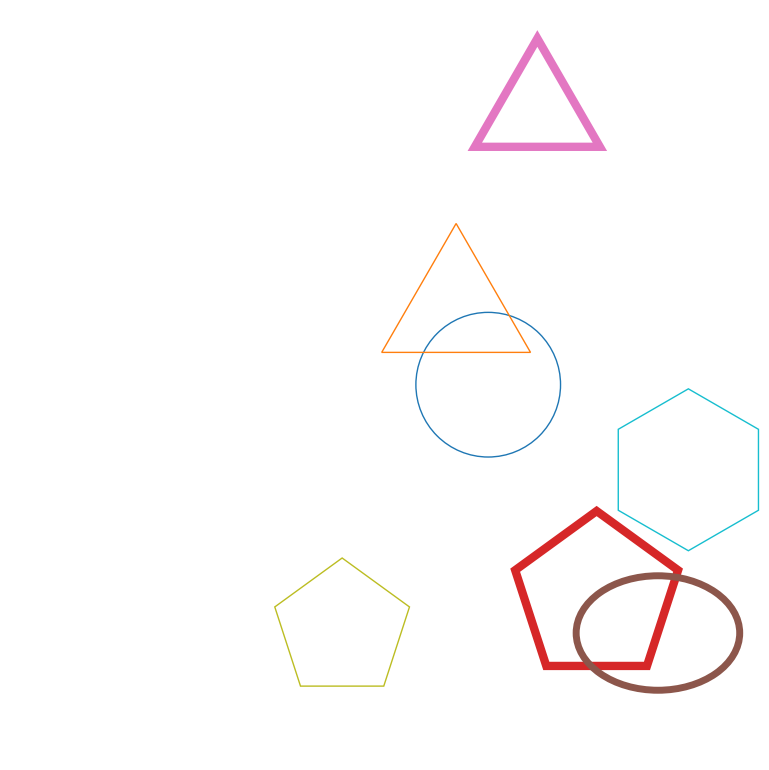[{"shape": "circle", "thickness": 0.5, "radius": 0.47, "center": [0.634, 0.5]}, {"shape": "triangle", "thickness": 0.5, "radius": 0.56, "center": [0.592, 0.598]}, {"shape": "pentagon", "thickness": 3, "radius": 0.56, "center": [0.775, 0.225]}, {"shape": "oval", "thickness": 2.5, "radius": 0.53, "center": [0.854, 0.178]}, {"shape": "triangle", "thickness": 3, "radius": 0.47, "center": [0.698, 0.856]}, {"shape": "pentagon", "thickness": 0.5, "radius": 0.46, "center": [0.444, 0.183]}, {"shape": "hexagon", "thickness": 0.5, "radius": 0.53, "center": [0.894, 0.39]}]